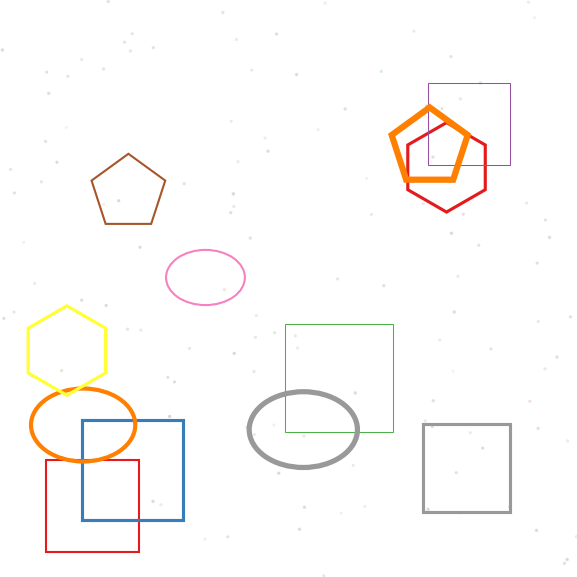[{"shape": "square", "thickness": 1, "radius": 0.4, "center": [0.16, 0.123]}, {"shape": "hexagon", "thickness": 1.5, "radius": 0.39, "center": [0.773, 0.709]}, {"shape": "square", "thickness": 1.5, "radius": 0.44, "center": [0.23, 0.186]}, {"shape": "square", "thickness": 0.5, "radius": 0.46, "center": [0.587, 0.345]}, {"shape": "square", "thickness": 0.5, "radius": 0.36, "center": [0.812, 0.785]}, {"shape": "oval", "thickness": 2, "radius": 0.45, "center": [0.144, 0.263]}, {"shape": "pentagon", "thickness": 3, "radius": 0.35, "center": [0.744, 0.744]}, {"shape": "hexagon", "thickness": 1.5, "radius": 0.39, "center": [0.116, 0.392]}, {"shape": "pentagon", "thickness": 1, "radius": 0.34, "center": [0.222, 0.666]}, {"shape": "oval", "thickness": 1, "radius": 0.34, "center": [0.356, 0.519]}, {"shape": "oval", "thickness": 2.5, "radius": 0.47, "center": [0.525, 0.255]}, {"shape": "square", "thickness": 1.5, "radius": 0.38, "center": [0.808, 0.189]}]